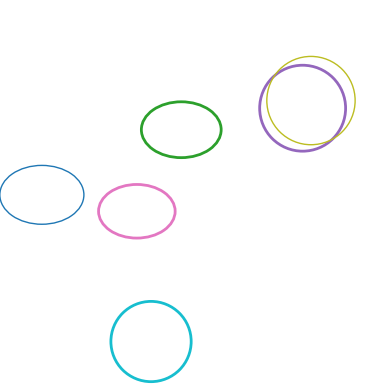[{"shape": "oval", "thickness": 1, "radius": 0.55, "center": [0.109, 0.494]}, {"shape": "oval", "thickness": 2, "radius": 0.52, "center": [0.471, 0.663]}, {"shape": "circle", "thickness": 2, "radius": 0.56, "center": [0.786, 0.719]}, {"shape": "oval", "thickness": 2, "radius": 0.5, "center": [0.355, 0.451]}, {"shape": "circle", "thickness": 1, "radius": 0.57, "center": [0.808, 0.739]}, {"shape": "circle", "thickness": 2, "radius": 0.52, "center": [0.392, 0.113]}]